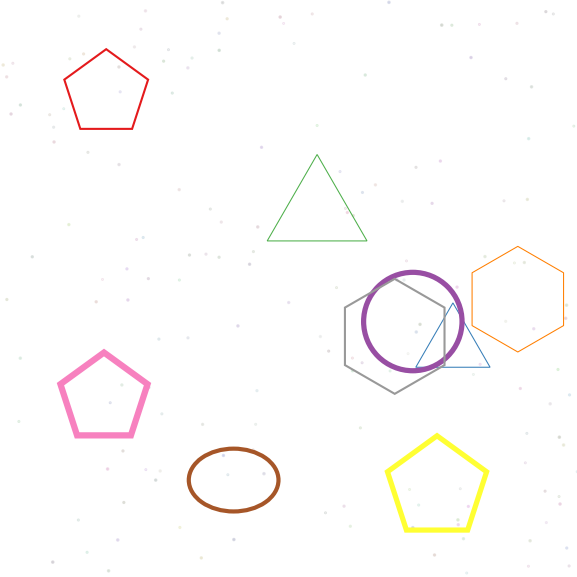[{"shape": "pentagon", "thickness": 1, "radius": 0.38, "center": [0.184, 0.838]}, {"shape": "triangle", "thickness": 0.5, "radius": 0.37, "center": [0.784, 0.4]}, {"shape": "triangle", "thickness": 0.5, "radius": 0.5, "center": [0.549, 0.632]}, {"shape": "circle", "thickness": 2.5, "radius": 0.43, "center": [0.715, 0.442]}, {"shape": "hexagon", "thickness": 0.5, "radius": 0.46, "center": [0.897, 0.481]}, {"shape": "pentagon", "thickness": 2.5, "radius": 0.45, "center": [0.757, 0.154]}, {"shape": "oval", "thickness": 2, "radius": 0.39, "center": [0.405, 0.168]}, {"shape": "pentagon", "thickness": 3, "radius": 0.4, "center": [0.18, 0.309]}, {"shape": "hexagon", "thickness": 1, "radius": 0.5, "center": [0.684, 0.417]}]